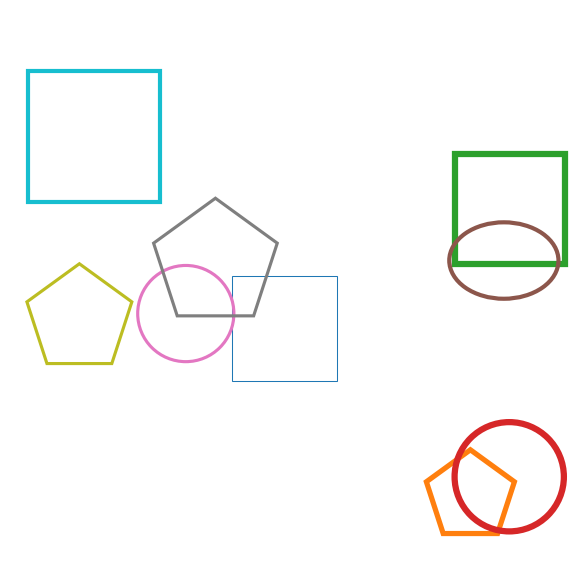[{"shape": "square", "thickness": 0.5, "radius": 0.45, "center": [0.492, 0.43]}, {"shape": "pentagon", "thickness": 2.5, "radius": 0.4, "center": [0.815, 0.14]}, {"shape": "square", "thickness": 3, "radius": 0.48, "center": [0.883, 0.638]}, {"shape": "circle", "thickness": 3, "radius": 0.47, "center": [0.882, 0.174]}, {"shape": "oval", "thickness": 2, "radius": 0.47, "center": [0.873, 0.548]}, {"shape": "circle", "thickness": 1.5, "radius": 0.42, "center": [0.322, 0.456]}, {"shape": "pentagon", "thickness": 1.5, "radius": 0.56, "center": [0.373, 0.543]}, {"shape": "pentagon", "thickness": 1.5, "radius": 0.48, "center": [0.137, 0.447]}, {"shape": "square", "thickness": 2, "radius": 0.57, "center": [0.163, 0.763]}]